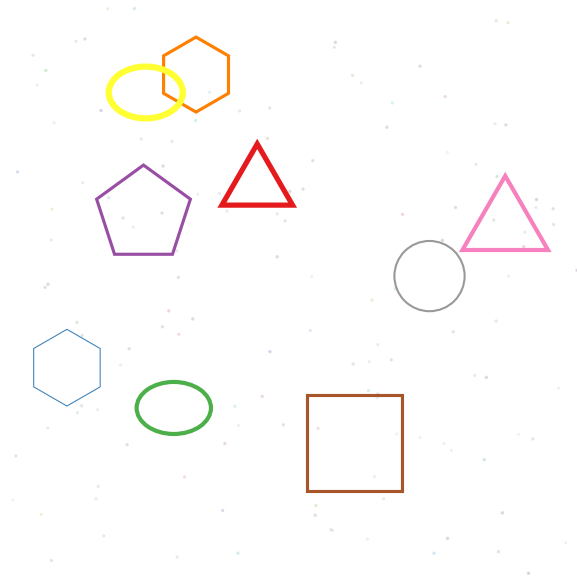[{"shape": "triangle", "thickness": 2.5, "radius": 0.35, "center": [0.445, 0.679]}, {"shape": "hexagon", "thickness": 0.5, "radius": 0.33, "center": [0.116, 0.362]}, {"shape": "oval", "thickness": 2, "radius": 0.32, "center": [0.301, 0.293]}, {"shape": "pentagon", "thickness": 1.5, "radius": 0.43, "center": [0.249, 0.628]}, {"shape": "hexagon", "thickness": 1.5, "radius": 0.32, "center": [0.339, 0.87]}, {"shape": "oval", "thickness": 3, "radius": 0.32, "center": [0.252, 0.839]}, {"shape": "square", "thickness": 1.5, "radius": 0.41, "center": [0.614, 0.232]}, {"shape": "triangle", "thickness": 2, "radius": 0.43, "center": [0.875, 0.609]}, {"shape": "circle", "thickness": 1, "radius": 0.3, "center": [0.744, 0.521]}]